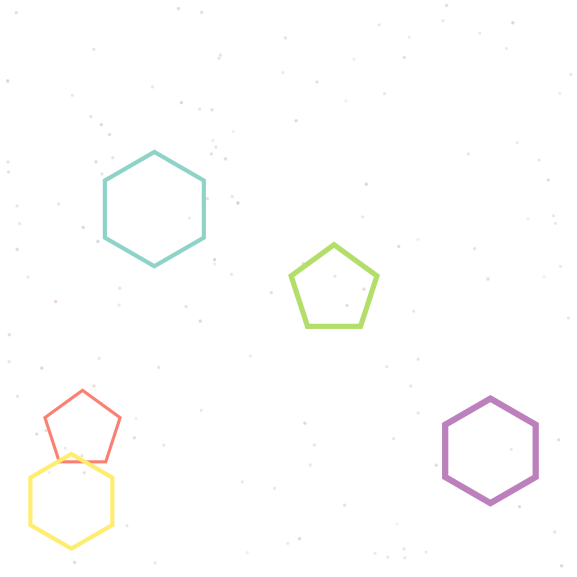[{"shape": "hexagon", "thickness": 2, "radius": 0.49, "center": [0.267, 0.637]}, {"shape": "pentagon", "thickness": 1.5, "radius": 0.34, "center": [0.143, 0.255]}, {"shape": "pentagon", "thickness": 2.5, "radius": 0.39, "center": [0.578, 0.497]}, {"shape": "hexagon", "thickness": 3, "radius": 0.45, "center": [0.849, 0.218]}, {"shape": "hexagon", "thickness": 2, "radius": 0.41, "center": [0.124, 0.131]}]